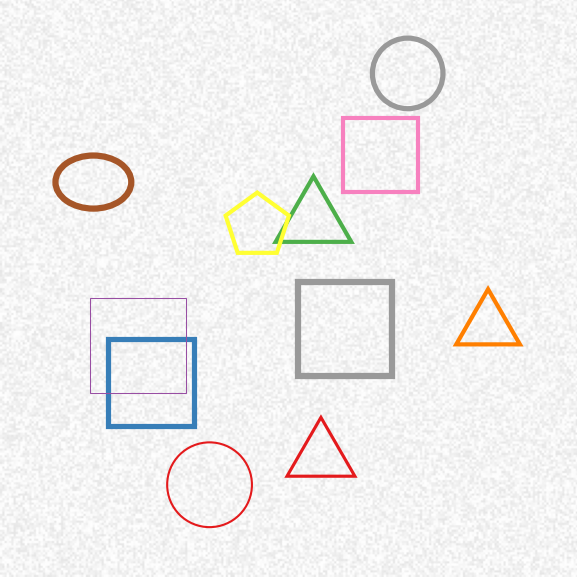[{"shape": "circle", "thickness": 1, "radius": 0.37, "center": [0.363, 0.16]}, {"shape": "triangle", "thickness": 1.5, "radius": 0.34, "center": [0.556, 0.208]}, {"shape": "square", "thickness": 2.5, "radius": 0.38, "center": [0.262, 0.337]}, {"shape": "triangle", "thickness": 2, "radius": 0.38, "center": [0.543, 0.618]}, {"shape": "square", "thickness": 0.5, "radius": 0.41, "center": [0.239, 0.401]}, {"shape": "triangle", "thickness": 2, "radius": 0.32, "center": [0.845, 0.435]}, {"shape": "pentagon", "thickness": 2, "radius": 0.29, "center": [0.445, 0.608]}, {"shape": "oval", "thickness": 3, "radius": 0.33, "center": [0.162, 0.684]}, {"shape": "square", "thickness": 2, "radius": 0.32, "center": [0.659, 0.73]}, {"shape": "circle", "thickness": 2.5, "radius": 0.31, "center": [0.706, 0.872]}, {"shape": "square", "thickness": 3, "radius": 0.41, "center": [0.597, 0.43]}]